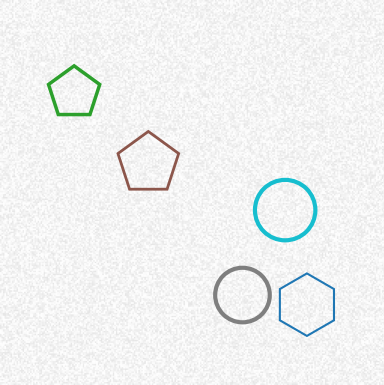[{"shape": "hexagon", "thickness": 1.5, "radius": 0.41, "center": [0.797, 0.209]}, {"shape": "pentagon", "thickness": 2.5, "radius": 0.35, "center": [0.193, 0.759]}, {"shape": "pentagon", "thickness": 2, "radius": 0.41, "center": [0.385, 0.576]}, {"shape": "circle", "thickness": 3, "radius": 0.35, "center": [0.63, 0.234]}, {"shape": "circle", "thickness": 3, "radius": 0.39, "center": [0.741, 0.454]}]